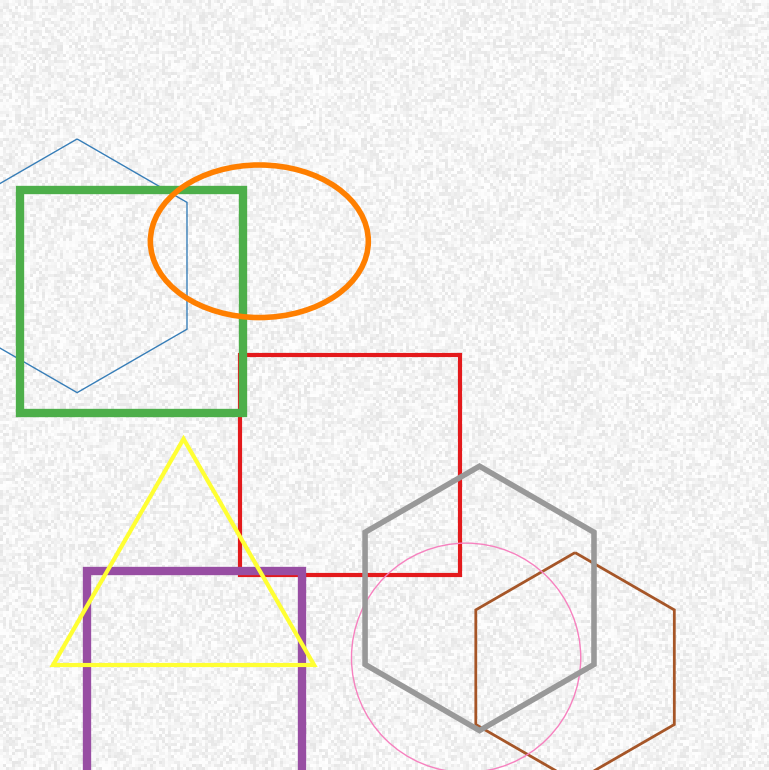[{"shape": "square", "thickness": 1.5, "radius": 0.71, "center": [0.454, 0.396]}, {"shape": "hexagon", "thickness": 0.5, "radius": 0.82, "center": [0.1, 0.655]}, {"shape": "square", "thickness": 3, "radius": 0.73, "center": [0.17, 0.608]}, {"shape": "square", "thickness": 3, "radius": 0.7, "center": [0.253, 0.12]}, {"shape": "oval", "thickness": 2, "radius": 0.71, "center": [0.337, 0.687]}, {"shape": "triangle", "thickness": 1.5, "radius": 0.98, "center": [0.238, 0.234]}, {"shape": "hexagon", "thickness": 1, "radius": 0.74, "center": [0.747, 0.133]}, {"shape": "circle", "thickness": 0.5, "radius": 0.74, "center": [0.605, 0.146]}, {"shape": "hexagon", "thickness": 2, "radius": 0.86, "center": [0.623, 0.223]}]